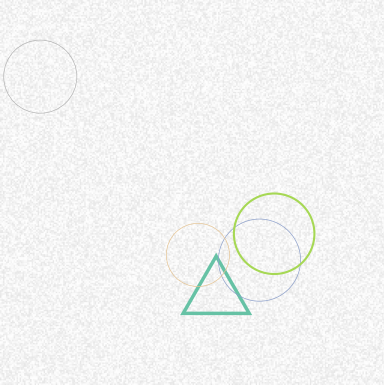[{"shape": "triangle", "thickness": 2.5, "radius": 0.5, "center": [0.562, 0.236]}, {"shape": "circle", "thickness": 0.5, "radius": 0.53, "center": [0.674, 0.324]}, {"shape": "circle", "thickness": 1.5, "radius": 0.52, "center": [0.712, 0.393]}, {"shape": "circle", "thickness": 0.5, "radius": 0.41, "center": [0.514, 0.338]}, {"shape": "circle", "thickness": 0.5, "radius": 0.47, "center": [0.105, 0.801]}]